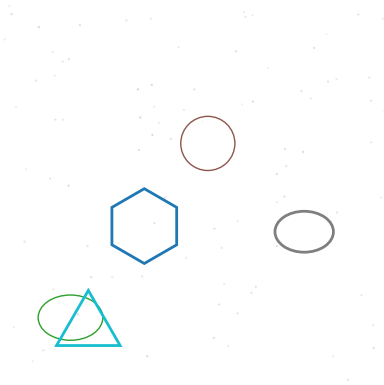[{"shape": "hexagon", "thickness": 2, "radius": 0.49, "center": [0.375, 0.413]}, {"shape": "oval", "thickness": 1, "radius": 0.42, "center": [0.183, 0.175]}, {"shape": "circle", "thickness": 1, "radius": 0.35, "center": [0.54, 0.627]}, {"shape": "oval", "thickness": 2, "radius": 0.38, "center": [0.79, 0.398]}, {"shape": "triangle", "thickness": 2, "radius": 0.48, "center": [0.229, 0.15]}]